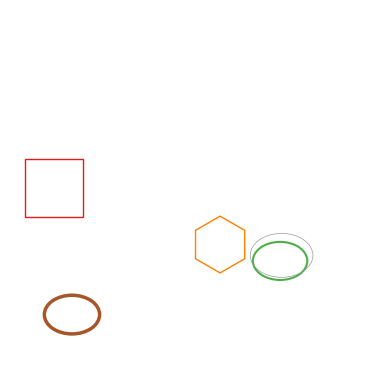[{"shape": "square", "thickness": 1, "radius": 0.38, "center": [0.14, 0.512]}, {"shape": "oval", "thickness": 1.5, "radius": 0.35, "center": [0.728, 0.322]}, {"shape": "hexagon", "thickness": 1, "radius": 0.37, "center": [0.572, 0.365]}, {"shape": "oval", "thickness": 2.5, "radius": 0.36, "center": [0.187, 0.183]}, {"shape": "oval", "thickness": 0.5, "radius": 0.41, "center": [0.731, 0.337]}]